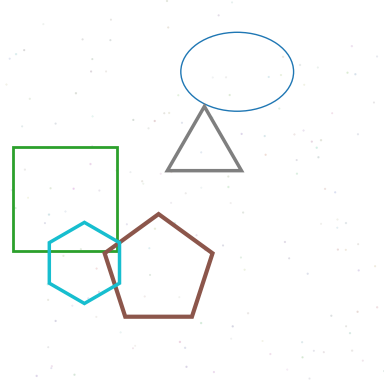[{"shape": "oval", "thickness": 1, "radius": 0.73, "center": [0.616, 0.814]}, {"shape": "square", "thickness": 2, "radius": 0.67, "center": [0.169, 0.484]}, {"shape": "pentagon", "thickness": 3, "radius": 0.74, "center": [0.412, 0.297]}, {"shape": "triangle", "thickness": 2.5, "radius": 0.56, "center": [0.531, 0.612]}, {"shape": "hexagon", "thickness": 2.5, "radius": 0.53, "center": [0.219, 0.317]}]